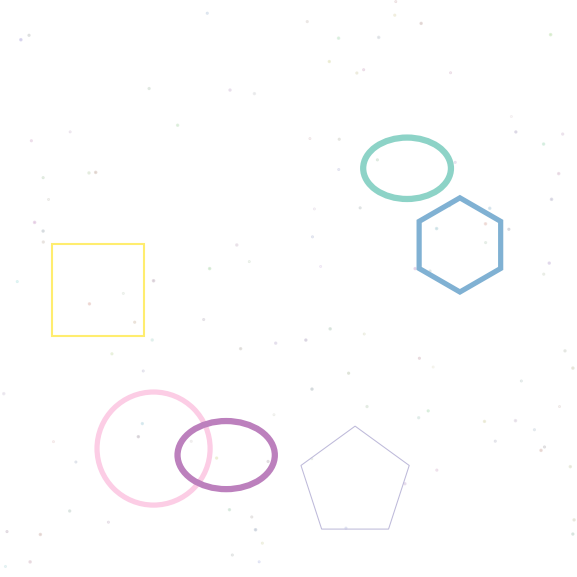[{"shape": "oval", "thickness": 3, "radius": 0.38, "center": [0.705, 0.708]}, {"shape": "pentagon", "thickness": 0.5, "radius": 0.49, "center": [0.615, 0.163]}, {"shape": "hexagon", "thickness": 2.5, "radius": 0.41, "center": [0.796, 0.575]}, {"shape": "circle", "thickness": 2.5, "radius": 0.49, "center": [0.266, 0.222]}, {"shape": "oval", "thickness": 3, "radius": 0.42, "center": [0.392, 0.211]}, {"shape": "square", "thickness": 1, "radius": 0.4, "center": [0.17, 0.497]}]